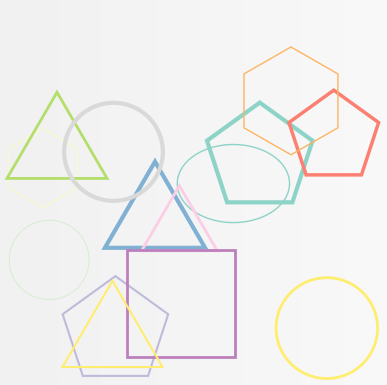[{"shape": "pentagon", "thickness": 3, "radius": 0.72, "center": [0.67, 0.59]}, {"shape": "oval", "thickness": 1, "radius": 0.72, "center": [0.602, 0.523]}, {"shape": "hexagon", "thickness": 0.5, "radius": 0.51, "center": [0.111, 0.563]}, {"shape": "pentagon", "thickness": 1.5, "radius": 0.72, "center": [0.298, 0.14]}, {"shape": "pentagon", "thickness": 2.5, "radius": 0.61, "center": [0.861, 0.644]}, {"shape": "triangle", "thickness": 3, "radius": 0.75, "center": [0.4, 0.431]}, {"shape": "hexagon", "thickness": 1, "radius": 0.7, "center": [0.751, 0.738]}, {"shape": "triangle", "thickness": 2, "radius": 0.75, "center": [0.147, 0.611]}, {"shape": "triangle", "thickness": 2, "radius": 0.56, "center": [0.463, 0.405]}, {"shape": "circle", "thickness": 3, "radius": 0.64, "center": [0.293, 0.606]}, {"shape": "square", "thickness": 2, "radius": 0.7, "center": [0.466, 0.211]}, {"shape": "circle", "thickness": 0.5, "radius": 0.52, "center": [0.127, 0.325]}, {"shape": "circle", "thickness": 2, "radius": 0.65, "center": [0.843, 0.148]}, {"shape": "triangle", "thickness": 1.5, "radius": 0.75, "center": [0.29, 0.121]}]